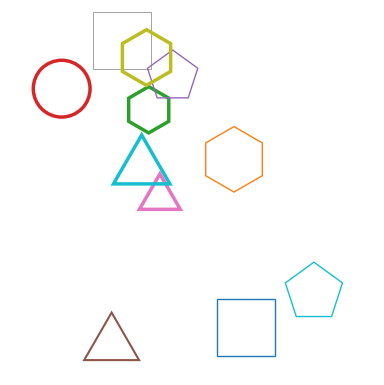[{"shape": "square", "thickness": 1, "radius": 0.37, "center": [0.639, 0.149]}, {"shape": "hexagon", "thickness": 1, "radius": 0.42, "center": [0.608, 0.586]}, {"shape": "hexagon", "thickness": 2.5, "radius": 0.3, "center": [0.386, 0.715]}, {"shape": "circle", "thickness": 2.5, "radius": 0.37, "center": [0.16, 0.77]}, {"shape": "pentagon", "thickness": 1, "radius": 0.34, "center": [0.448, 0.801]}, {"shape": "triangle", "thickness": 1.5, "radius": 0.41, "center": [0.29, 0.106]}, {"shape": "triangle", "thickness": 2.5, "radius": 0.31, "center": [0.415, 0.487]}, {"shape": "square", "thickness": 0.5, "radius": 0.37, "center": [0.317, 0.895]}, {"shape": "hexagon", "thickness": 2.5, "radius": 0.36, "center": [0.381, 0.851]}, {"shape": "triangle", "thickness": 2.5, "radius": 0.42, "center": [0.368, 0.565]}, {"shape": "pentagon", "thickness": 1, "radius": 0.39, "center": [0.815, 0.241]}]